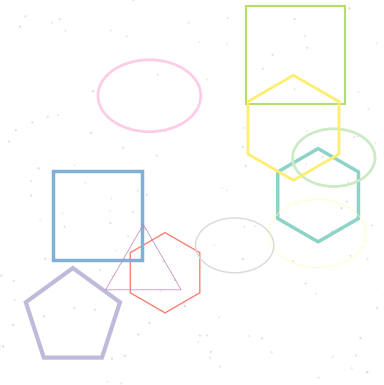[{"shape": "hexagon", "thickness": 2.5, "radius": 0.61, "center": [0.826, 0.493]}, {"shape": "oval", "thickness": 0.5, "radius": 0.63, "center": [0.824, 0.394]}, {"shape": "pentagon", "thickness": 3, "radius": 0.64, "center": [0.189, 0.175]}, {"shape": "hexagon", "thickness": 1, "radius": 0.52, "center": [0.429, 0.292]}, {"shape": "square", "thickness": 2.5, "radius": 0.58, "center": [0.253, 0.439]}, {"shape": "square", "thickness": 1.5, "radius": 0.64, "center": [0.768, 0.856]}, {"shape": "oval", "thickness": 2, "radius": 0.67, "center": [0.388, 0.751]}, {"shape": "oval", "thickness": 1, "radius": 0.51, "center": [0.609, 0.363]}, {"shape": "triangle", "thickness": 0.5, "radius": 0.57, "center": [0.372, 0.304]}, {"shape": "oval", "thickness": 2, "radius": 0.54, "center": [0.867, 0.591]}, {"shape": "hexagon", "thickness": 2, "radius": 0.68, "center": [0.762, 0.668]}]